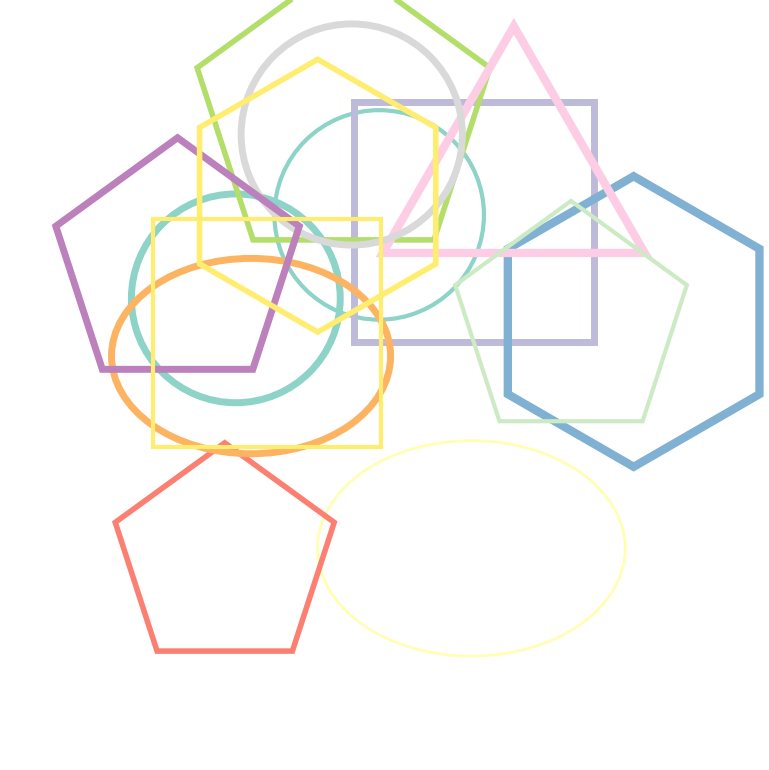[{"shape": "circle", "thickness": 2.5, "radius": 0.68, "center": [0.306, 0.613]}, {"shape": "circle", "thickness": 1.5, "radius": 0.68, "center": [0.492, 0.721]}, {"shape": "oval", "thickness": 1, "radius": 1.0, "center": [0.612, 0.288]}, {"shape": "square", "thickness": 2.5, "radius": 0.78, "center": [0.616, 0.711]}, {"shape": "pentagon", "thickness": 2, "radius": 0.75, "center": [0.292, 0.275]}, {"shape": "hexagon", "thickness": 3, "radius": 0.94, "center": [0.823, 0.582]}, {"shape": "oval", "thickness": 2.5, "radius": 0.91, "center": [0.326, 0.538]}, {"shape": "pentagon", "thickness": 2, "radius": 1.0, "center": [0.446, 0.85]}, {"shape": "triangle", "thickness": 3, "radius": 0.98, "center": [0.667, 0.77]}, {"shape": "circle", "thickness": 2.5, "radius": 0.72, "center": [0.457, 0.825]}, {"shape": "pentagon", "thickness": 2.5, "radius": 0.83, "center": [0.231, 0.655]}, {"shape": "pentagon", "thickness": 1.5, "radius": 0.79, "center": [0.742, 0.581]}, {"shape": "hexagon", "thickness": 2, "radius": 0.89, "center": [0.413, 0.746]}, {"shape": "square", "thickness": 1.5, "radius": 0.74, "center": [0.347, 0.567]}]